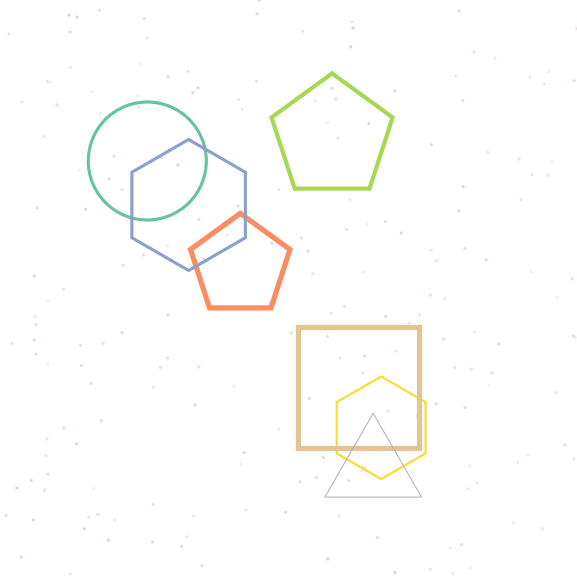[{"shape": "circle", "thickness": 1.5, "radius": 0.51, "center": [0.255, 0.72]}, {"shape": "pentagon", "thickness": 2.5, "radius": 0.45, "center": [0.416, 0.539]}, {"shape": "hexagon", "thickness": 1.5, "radius": 0.57, "center": [0.327, 0.644]}, {"shape": "pentagon", "thickness": 2, "radius": 0.55, "center": [0.575, 0.762]}, {"shape": "hexagon", "thickness": 1, "radius": 0.44, "center": [0.66, 0.258]}, {"shape": "square", "thickness": 2.5, "radius": 0.52, "center": [0.621, 0.328]}, {"shape": "triangle", "thickness": 0.5, "radius": 0.48, "center": [0.646, 0.187]}]